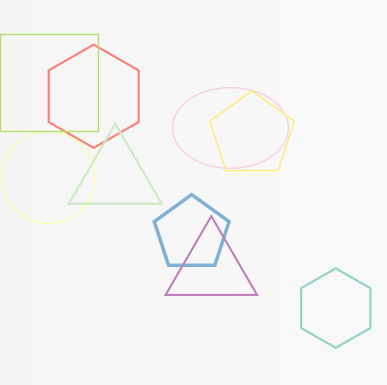[{"shape": "hexagon", "thickness": 1.5, "radius": 0.52, "center": [0.866, 0.2]}, {"shape": "circle", "thickness": 1, "radius": 0.6, "center": [0.125, 0.539]}, {"shape": "hexagon", "thickness": 1.5, "radius": 0.67, "center": [0.242, 0.75]}, {"shape": "pentagon", "thickness": 2.5, "radius": 0.51, "center": [0.495, 0.393]}, {"shape": "square", "thickness": 1, "radius": 0.63, "center": [0.126, 0.785]}, {"shape": "oval", "thickness": 1, "radius": 0.75, "center": [0.595, 0.668]}, {"shape": "triangle", "thickness": 1.5, "radius": 0.68, "center": [0.545, 0.302]}, {"shape": "triangle", "thickness": 1.5, "radius": 0.69, "center": [0.297, 0.54]}, {"shape": "pentagon", "thickness": 1, "radius": 0.57, "center": [0.65, 0.65]}]